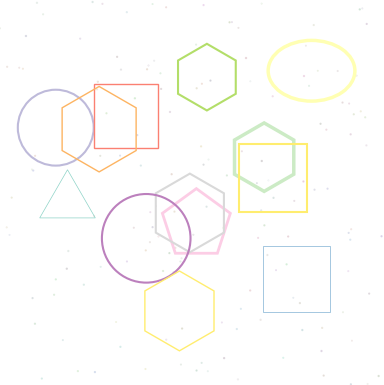[{"shape": "triangle", "thickness": 0.5, "radius": 0.42, "center": [0.175, 0.476]}, {"shape": "oval", "thickness": 2.5, "radius": 0.56, "center": [0.809, 0.816]}, {"shape": "circle", "thickness": 1.5, "radius": 0.49, "center": [0.145, 0.668]}, {"shape": "square", "thickness": 1, "radius": 0.41, "center": [0.327, 0.699]}, {"shape": "square", "thickness": 0.5, "radius": 0.43, "center": [0.77, 0.276]}, {"shape": "hexagon", "thickness": 1, "radius": 0.55, "center": [0.257, 0.664]}, {"shape": "hexagon", "thickness": 1.5, "radius": 0.43, "center": [0.537, 0.8]}, {"shape": "pentagon", "thickness": 2, "radius": 0.46, "center": [0.51, 0.417]}, {"shape": "hexagon", "thickness": 1.5, "radius": 0.51, "center": [0.493, 0.447]}, {"shape": "circle", "thickness": 1.5, "radius": 0.58, "center": [0.38, 0.381]}, {"shape": "hexagon", "thickness": 2.5, "radius": 0.44, "center": [0.686, 0.592]}, {"shape": "hexagon", "thickness": 1, "radius": 0.52, "center": [0.466, 0.192]}, {"shape": "square", "thickness": 1.5, "radius": 0.44, "center": [0.708, 0.538]}]